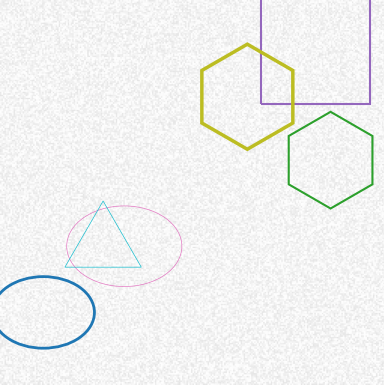[{"shape": "oval", "thickness": 2, "radius": 0.66, "center": [0.112, 0.189]}, {"shape": "hexagon", "thickness": 1.5, "radius": 0.63, "center": [0.859, 0.584]}, {"shape": "square", "thickness": 1.5, "radius": 0.71, "center": [0.821, 0.871]}, {"shape": "oval", "thickness": 0.5, "radius": 0.75, "center": [0.323, 0.36]}, {"shape": "hexagon", "thickness": 2.5, "radius": 0.68, "center": [0.642, 0.749]}, {"shape": "triangle", "thickness": 0.5, "radius": 0.57, "center": [0.268, 0.363]}]